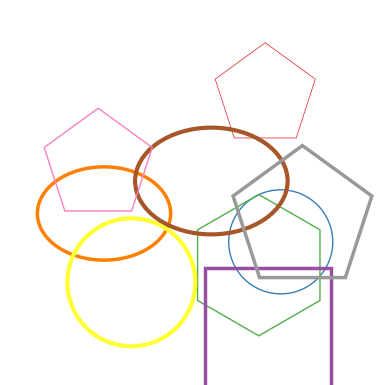[{"shape": "pentagon", "thickness": 0.5, "radius": 0.68, "center": [0.689, 0.752]}, {"shape": "circle", "thickness": 1, "radius": 0.68, "center": [0.729, 0.372]}, {"shape": "hexagon", "thickness": 1, "radius": 0.92, "center": [0.672, 0.311]}, {"shape": "square", "thickness": 2.5, "radius": 0.82, "center": [0.696, 0.14]}, {"shape": "oval", "thickness": 2.5, "radius": 0.87, "center": [0.27, 0.445]}, {"shape": "circle", "thickness": 3, "radius": 0.83, "center": [0.341, 0.267]}, {"shape": "oval", "thickness": 3, "radius": 0.99, "center": [0.549, 0.53]}, {"shape": "pentagon", "thickness": 1, "radius": 0.74, "center": [0.255, 0.571]}, {"shape": "pentagon", "thickness": 2.5, "radius": 0.95, "center": [0.786, 0.432]}]